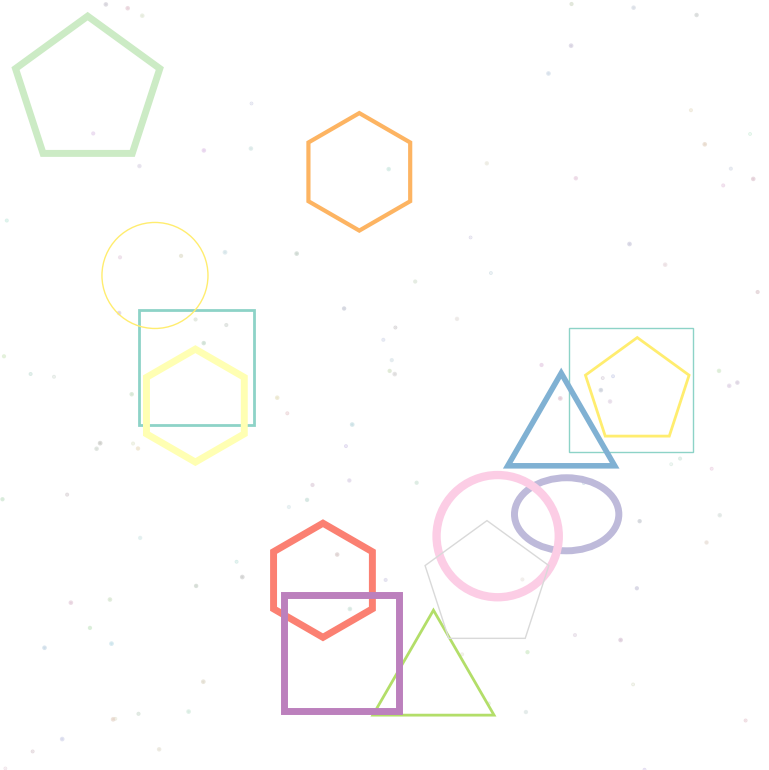[{"shape": "square", "thickness": 0.5, "radius": 0.4, "center": [0.82, 0.494]}, {"shape": "square", "thickness": 1, "radius": 0.37, "center": [0.255, 0.523]}, {"shape": "hexagon", "thickness": 2.5, "radius": 0.37, "center": [0.254, 0.473]}, {"shape": "oval", "thickness": 2.5, "radius": 0.34, "center": [0.736, 0.332]}, {"shape": "hexagon", "thickness": 2.5, "radius": 0.37, "center": [0.419, 0.246]}, {"shape": "triangle", "thickness": 2, "radius": 0.4, "center": [0.729, 0.435]}, {"shape": "hexagon", "thickness": 1.5, "radius": 0.38, "center": [0.467, 0.777]}, {"shape": "triangle", "thickness": 1, "radius": 0.45, "center": [0.563, 0.117]}, {"shape": "circle", "thickness": 3, "radius": 0.4, "center": [0.646, 0.304]}, {"shape": "pentagon", "thickness": 0.5, "radius": 0.42, "center": [0.632, 0.239]}, {"shape": "square", "thickness": 2.5, "radius": 0.37, "center": [0.443, 0.152]}, {"shape": "pentagon", "thickness": 2.5, "radius": 0.49, "center": [0.114, 0.88]}, {"shape": "pentagon", "thickness": 1, "radius": 0.35, "center": [0.828, 0.491]}, {"shape": "circle", "thickness": 0.5, "radius": 0.34, "center": [0.201, 0.642]}]